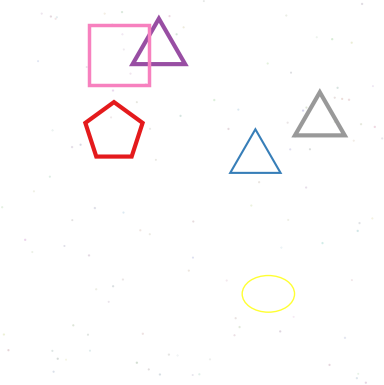[{"shape": "pentagon", "thickness": 3, "radius": 0.39, "center": [0.296, 0.657]}, {"shape": "triangle", "thickness": 1.5, "radius": 0.38, "center": [0.663, 0.589]}, {"shape": "triangle", "thickness": 3, "radius": 0.39, "center": [0.413, 0.873]}, {"shape": "oval", "thickness": 1, "radius": 0.34, "center": [0.697, 0.237]}, {"shape": "square", "thickness": 2.5, "radius": 0.39, "center": [0.308, 0.858]}, {"shape": "triangle", "thickness": 3, "radius": 0.37, "center": [0.831, 0.686]}]